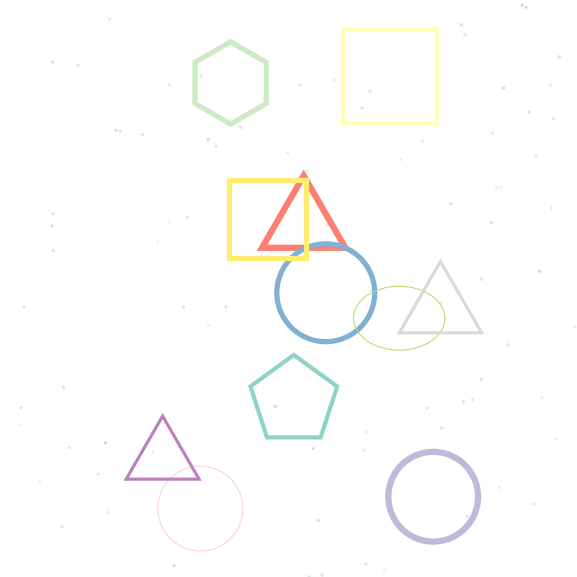[{"shape": "pentagon", "thickness": 2, "radius": 0.39, "center": [0.509, 0.306]}, {"shape": "square", "thickness": 2, "radius": 0.41, "center": [0.675, 0.868]}, {"shape": "circle", "thickness": 3, "radius": 0.39, "center": [0.75, 0.139]}, {"shape": "triangle", "thickness": 3, "radius": 0.42, "center": [0.526, 0.612]}, {"shape": "circle", "thickness": 2.5, "radius": 0.42, "center": [0.564, 0.492]}, {"shape": "oval", "thickness": 0.5, "radius": 0.4, "center": [0.691, 0.448]}, {"shape": "circle", "thickness": 0.5, "radius": 0.37, "center": [0.347, 0.118]}, {"shape": "triangle", "thickness": 1.5, "radius": 0.41, "center": [0.763, 0.464]}, {"shape": "triangle", "thickness": 1.5, "radius": 0.36, "center": [0.282, 0.206]}, {"shape": "hexagon", "thickness": 2.5, "radius": 0.36, "center": [0.399, 0.856]}, {"shape": "square", "thickness": 2.5, "radius": 0.34, "center": [0.463, 0.62]}]